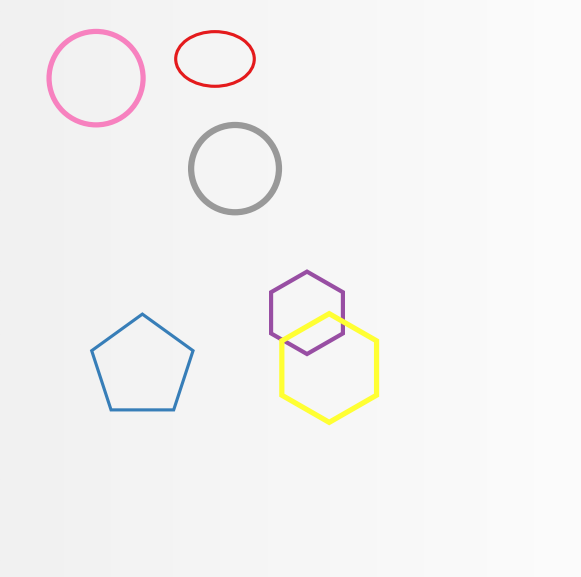[{"shape": "oval", "thickness": 1.5, "radius": 0.34, "center": [0.37, 0.897]}, {"shape": "pentagon", "thickness": 1.5, "radius": 0.46, "center": [0.245, 0.364]}, {"shape": "hexagon", "thickness": 2, "radius": 0.36, "center": [0.528, 0.457]}, {"shape": "hexagon", "thickness": 2.5, "radius": 0.47, "center": [0.566, 0.362]}, {"shape": "circle", "thickness": 2.5, "radius": 0.4, "center": [0.165, 0.864]}, {"shape": "circle", "thickness": 3, "radius": 0.38, "center": [0.404, 0.707]}]